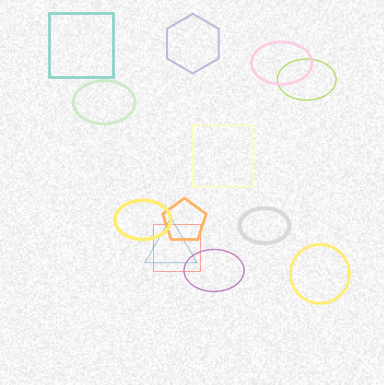[{"shape": "square", "thickness": 2, "radius": 0.41, "center": [0.211, 0.883]}, {"shape": "square", "thickness": 1, "radius": 0.39, "center": [0.577, 0.596]}, {"shape": "hexagon", "thickness": 1.5, "radius": 0.39, "center": [0.501, 0.887]}, {"shape": "square", "thickness": 0.5, "radius": 0.31, "center": [0.459, 0.357]}, {"shape": "triangle", "thickness": 0.5, "radius": 0.39, "center": [0.444, 0.357]}, {"shape": "pentagon", "thickness": 2, "radius": 0.3, "center": [0.479, 0.426]}, {"shape": "oval", "thickness": 1, "radius": 0.38, "center": [0.797, 0.793]}, {"shape": "oval", "thickness": 2, "radius": 0.39, "center": [0.732, 0.836]}, {"shape": "oval", "thickness": 3, "radius": 0.32, "center": [0.687, 0.414]}, {"shape": "oval", "thickness": 1, "radius": 0.39, "center": [0.556, 0.297]}, {"shape": "oval", "thickness": 2, "radius": 0.4, "center": [0.271, 0.734]}, {"shape": "oval", "thickness": 2.5, "radius": 0.36, "center": [0.371, 0.429]}, {"shape": "circle", "thickness": 2, "radius": 0.38, "center": [0.831, 0.289]}]